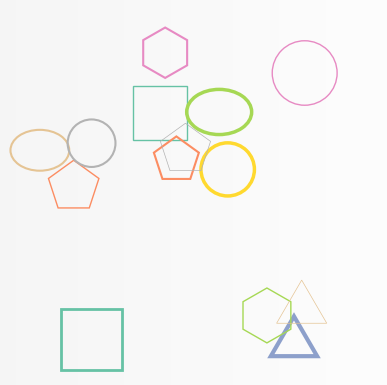[{"shape": "square", "thickness": 1, "radius": 0.35, "center": [0.412, 0.706]}, {"shape": "square", "thickness": 2, "radius": 0.39, "center": [0.236, 0.118]}, {"shape": "pentagon", "thickness": 1.5, "radius": 0.31, "center": [0.455, 0.585]}, {"shape": "pentagon", "thickness": 1, "radius": 0.34, "center": [0.19, 0.515]}, {"shape": "triangle", "thickness": 3, "radius": 0.34, "center": [0.759, 0.109]}, {"shape": "hexagon", "thickness": 1.5, "radius": 0.33, "center": [0.426, 0.863]}, {"shape": "circle", "thickness": 1, "radius": 0.42, "center": [0.786, 0.81]}, {"shape": "oval", "thickness": 2.5, "radius": 0.42, "center": [0.566, 0.709]}, {"shape": "hexagon", "thickness": 1, "radius": 0.36, "center": [0.689, 0.181]}, {"shape": "circle", "thickness": 2.5, "radius": 0.34, "center": [0.588, 0.56]}, {"shape": "oval", "thickness": 1.5, "radius": 0.38, "center": [0.103, 0.61]}, {"shape": "triangle", "thickness": 0.5, "radius": 0.37, "center": [0.779, 0.198]}, {"shape": "circle", "thickness": 1.5, "radius": 0.31, "center": [0.236, 0.628]}, {"shape": "pentagon", "thickness": 0.5, "radius": 0.34, "center": [0.479, 0.612]}]